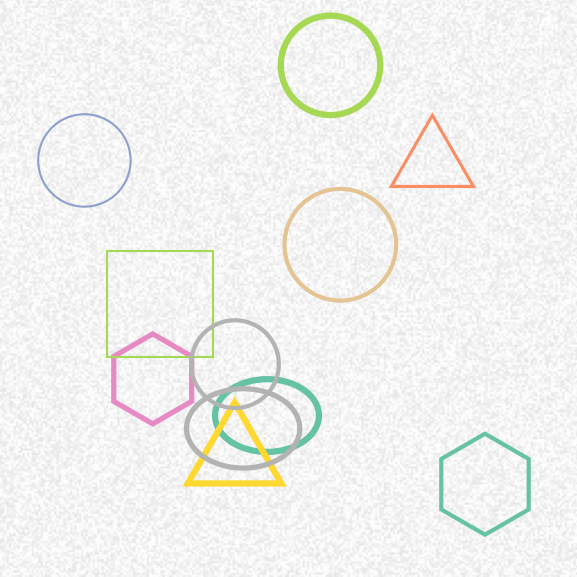[{"shape": "oval", "thickness": 3, "radius": 0.45, "center": [0.462, 0.28]}, {"shape": "hexagon", "thickness": 2, "radius": 0.44, "center": [0.84, 0.161]}, {"shape": "triangle", "thickness": 1.5, "radius": 0.41, "center": [0.749, 0.717]}, {"shape": "circle", "thickness": 1, "radius": 0.4, "center": [0.146, 0.721]}, {"shape": "hexagon", "thickness": 2.5, "radius": 0.39, "center": [0.264, 0.343]}, {"shape": "square", "thickness": 1, "radius": 0.46, "center": [0.277, 0.473]}, {"shape": "circle", "thickness": 3, "radius": 0.43, "center": [0.572, 0.886]}, {"shape": "triangle", "thickness": 3, "radius": 0.47, "center": [0.406, 0.209]}, {"shape": "circle", "thickness": 2, "radius": 0.48, "center": [0.589, 0.575]}, {"shape": "oval", "thickness": 2.5, "radius": 0.49, "center": [0.421, 0.257]}, {"shape": "circle", "thickness": 2, "radius": 0.38, "center": [0.407, 0.369]}]